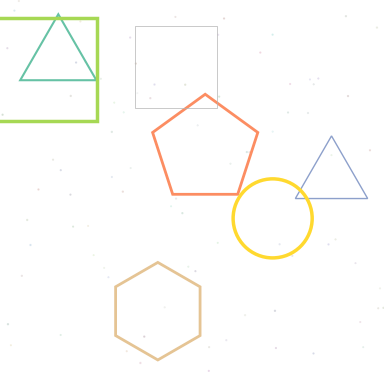[{"shape": "triangle", "thickness": 1.5, "radius": 0.57, "center": [0.151, 0.849]}, {"shape": "pentagon", "thickness": 2, "radius": 0.72, "center": [0.533, 0.612]}, {"shape": "triangle", "thickness": 1, "radius": 0.54, "center": [0.861, 0.539]}, {"shape": "square", "thickness": 2.5, "radius": 0.67, "center": [0.117, 0.82]}, {"shape": "circle", "thickness": 2.5, "radius": 0.51, "center": [0.708, 0.433]}, {"shape": "hexagon", "thickness": 2, "radius": 0.63, "center": [0.41, 0.192]}, {"shape": "square", "thickness": 0.5, "radius": 0.53, "center": [0.457, 0.826]}]